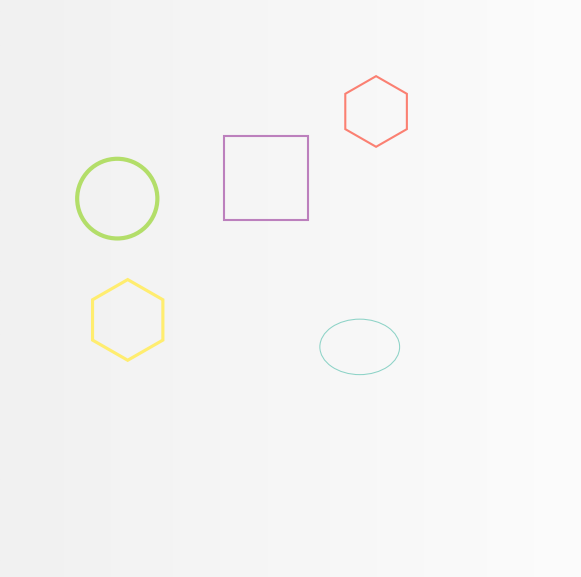[{"shape": "oval", "thickness": 0.5, "radius": 0.34, "center": [0.619, 0.398]}, {"shape": "hexagon", "thickness": 1, "radius": 0.31, "center": [0.647, 0.806]}, {"shape": "circle", "thickness": 2, "radius": 0.34, "center": [0.202, 0.655]}, {"shape": "square", "thickness": 1, "radius": 0.36, "center": [0.458, 0.691]}, {"shape": "hexagon", "thickness": 1.5, "radius": 0.35, "center": [0.22, 0.445]}]